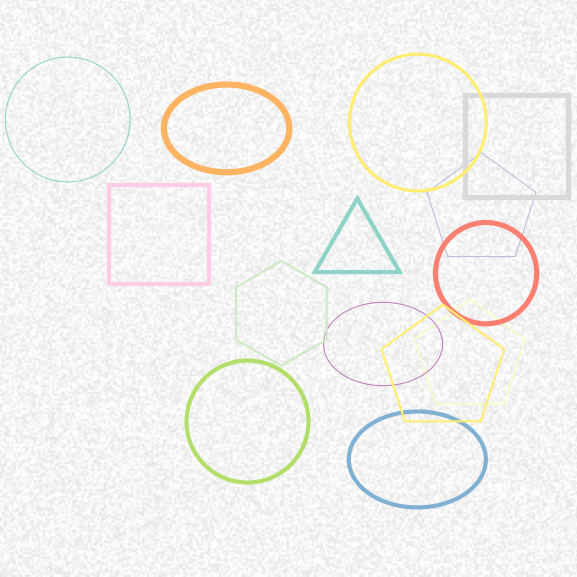[{"shape": "triangle", "thickness": 2, "radius": 0.42, "center": [0.619, 0.57]}, {"shape": "circle", "thickness": 0.5, "radius": 0.54, "center": [0.117, 0.792]}, {"shape": "pentagon", "thickness": 0.5, "radius": 0.5, "center": [0.814, 0.381]}, {"shape": "pentagon", "thickness": 0.5, "radius": 0.5, "center": [0.834, 0.635]}, {"shape": "circle", "thickness": 2.5, "radius": 0.44, "center": [0.842, 0.526]}, {"shape": "oval", "thickness": 2, "radius": 0.59, "center": [0.723, 0.204]}, {"shape": "oval", "thickness": 3, "radius": 0.54, "center": [0.392, 0.777]}, {"shape": "circle", "thickness": 2, "radius": 0.53, "center": [0.429, 0.269]}, {"shape": "square", "thickness": 2, "radius": 0.43, "center": [0.275, 0.593]}, {"shape": "square", "thickness": 2.5, "radius": 0.45, "center": [0.895, 0.746]}, {"shape": "oval", "thickness": 0.5, "radius": 0.52, "center": [0.663, 0.403]}, {"shape": "hexagon", "thickness": 1, "radius": 0.45, "center": [0.487, 0.456]}, {"shape": "pentagon", "thickness": 1, "radius": 0.56, "center": [0.767, 0.36]}, {"shape": "circle", "thickness": 1.5, "radius": 0.59, "center": [0.724, 0.787]}]